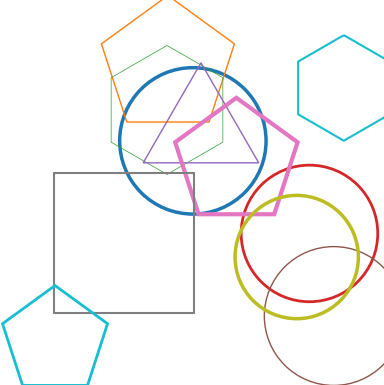[{"shape": "circle", "thickness": 2.5, "radius": 0.95, "center": [0.501, 0.634]}, {"shape": "pentagon", "thickness": 1, "radius": 0.91, "center": [0.436, 0.83]}, {"shape": "hexagon", "thickness": 0.5, "radius": 0.84, "center": [0.434, 0.714]}, {"shape": "circle", "thickness": 2, "radius": 0.89, "center": [0.804, 0.394]}, {"shape": "triangle", "thickness": 1, "radius": 0.87, "center": [0.522, 0.664]}, {"shape": "circle", "thickness": 1, "radius": 0.9, "center": [0.867, 0.179]}, {"shape": "pentagon", "thickness": 3, "radius": 0.84, "center": [0.614, 0.579]}, {"shape": "square", "thickness": 1.5, "radius": 0.91, "center": [0.321, 0.368]}, {"shape": "circle", "thickness": 2.5, "radius": 0.8, "center": [0.771, 0.332]}, {"shape": "hexagon", "thickness": 1.5, "radius": 0.69, "center": [0.893, 0.772]}, {"shape": "pentagon", "thickness": 2, "radius": 0.72, "center": [0.143, 0.115]}]